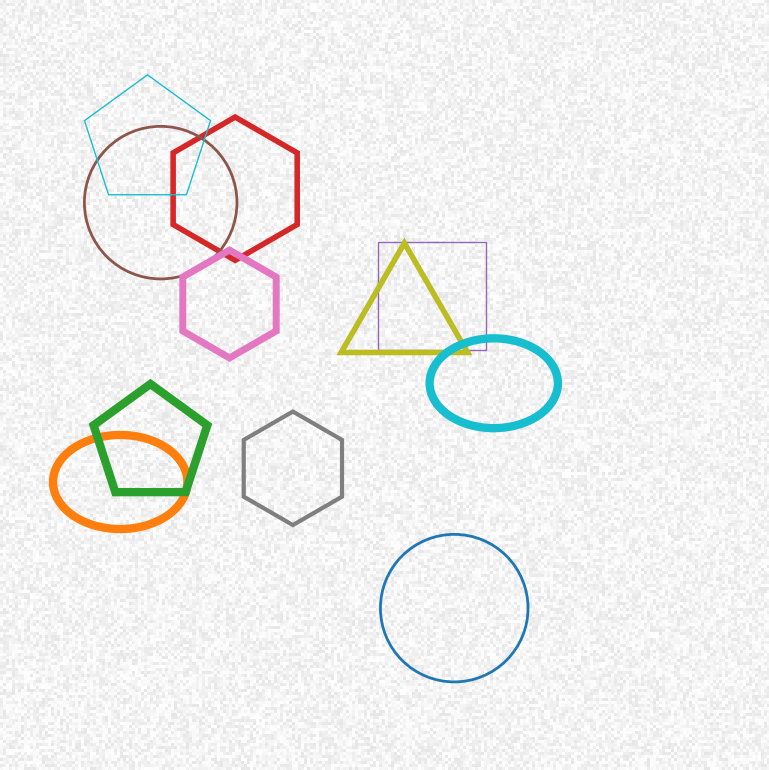[{"shape": "circle", "thickness": 1, "radius": 0.48, "center": [0.59, 0.21]}, {"shape": "oval", "thickness": 3, "radius": 0.44, "center": [0.156, 0.374]}, {"shape": "pentagon", "thickness": 3, "radius": 0.39, "center": [0.195, 0.424]}, {"shape": "hexagon", "thickness": 2, "radius": 0.47, "center": [0.305, 0.755]}, {"shape": "square", "thickness": 0.5, "radius": 0.35, "center": [0.561, 0.615]}, {"shape": "circle", "thickness": 1, "radius": 0.5, "center": [0.209, 0.737]}, {"shape": "hexagon", "thickness": 2.5, "radius": 0.35, "center": [0.298, 0.605]}, {"shape": "hexagon", "thickness": 1.5, "radius": 0.37, "center": [0.38, 0.392]}, {"shape": "triangle", "thickness": 2, "radius": 0.47, "center": [0.525, 0.59]}, {"shape": "pentagon", "thickness": 0.5, "radius": 0.43, "center": [0.192, 0.817]}, {"shape": "oval", "thickness": 3, "radius": 0.42, "center": [0.641, 0.502]}]